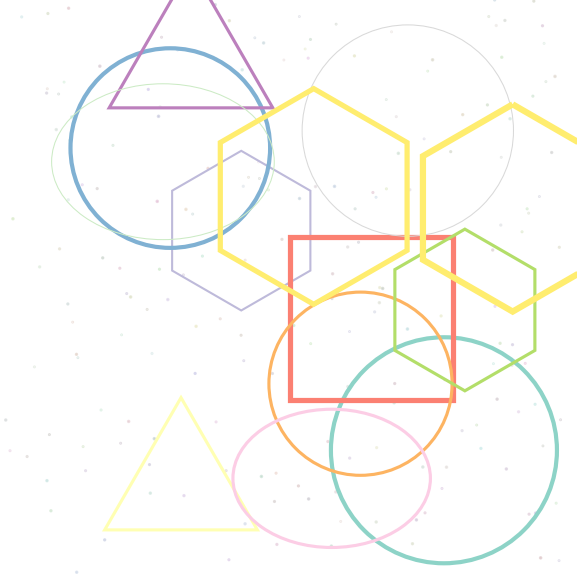[{"shape": "circle", "thickness": 2, "radius": 0.98, "center": [0.769, 0.219]}, {"shape": "triangle", "thickness": 1.5, "radius": 0.76, "center": [0.313, 0.158]}, {"shape": "hexagon", "thickness": 1, "radius": 0.69, "center": [0.418, 0.6]}, {"shape": "square", "thickness": 2.5, "radius": 0.71, "center": [0.643, 0.447]}, {"shape": "circle", "thickness": 2, "radius": 0.86, "center": [0.295, 0.743]}, {"shape": "circle", "thickness": 1.5, "radius": 0.79, "center": [0.624, 0.335]}, {"shape": "hexagon", "thickness": 1.5, "radius": 0.7, "center": [0.805, 0.462]}, {"shape": "oval", "thickness": 1.5, "radius": 0.85, "center": [0.574, 0.171]}, {"shape": "circle", "thickness": 0.5, "radius": 0.91, "center": [0.706, 0.773]}, {"shape": "triangle", "thickness": 1.5, "radius": 0.82, "center": [0.331, 0.894]}, {"shape": "oval", "thickness": 0.5, "radius": 0.96, "center": [0.282, 0.719]}, {"shape": "hexagon", "thickness": 3, "radius": 0.9, "center": [0.888, 0.639]}, {"shape": "hexagon", "thickness": 2.5, "radius": 0.93, "center": [0.543, 0.659]}]